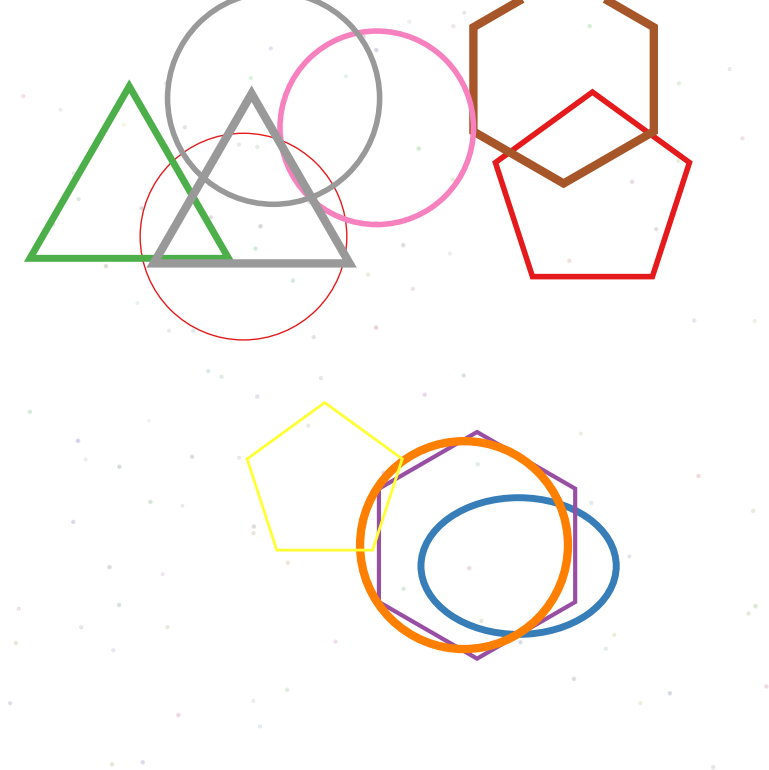[{"shape": "circle", "thickness": 0.5, "radius": 0.67, "center": [0.316, 0.693]}, {"shape": "pentagon", "thickness": 2, "radius": 0.66, "center": [0.769, 0.748]}, {"shape": "oval", "thickness": 2.5, "radius": 0.63, "center": [0.674, 0.265]}, {"shape": "triangle", "thickness": 2.5, "radius": 0.74, "center": [0.168, 0.739]}, {"shape": "hexagon", "thickness": 1.5, "radius": 0.74, "center": [0.62, 0.292]}, {"shape": "circle", "thickness": 3, "radius": 0.67, "center": [0.603, 0.292]}, {"shape": "pentagon", "thickness": 1, "radius": 0.53, "center": [0.422, 0.371]}, {"shape": "hexagon", "thickness": 3, "radius": 0.68, "center": [0.732, 0.897]}, {"shape": "circle", "thickness": 2, "radius": 0.63, "center": [0.489, 0.834]}, {"shape": "circle", "thickness": 2, "radius": 0.69, "center": [0.355, 0.872]}, {"shape": "triangle", "thickness": 3, "radius": 0.73, "center": [0.327, 0.731]}]